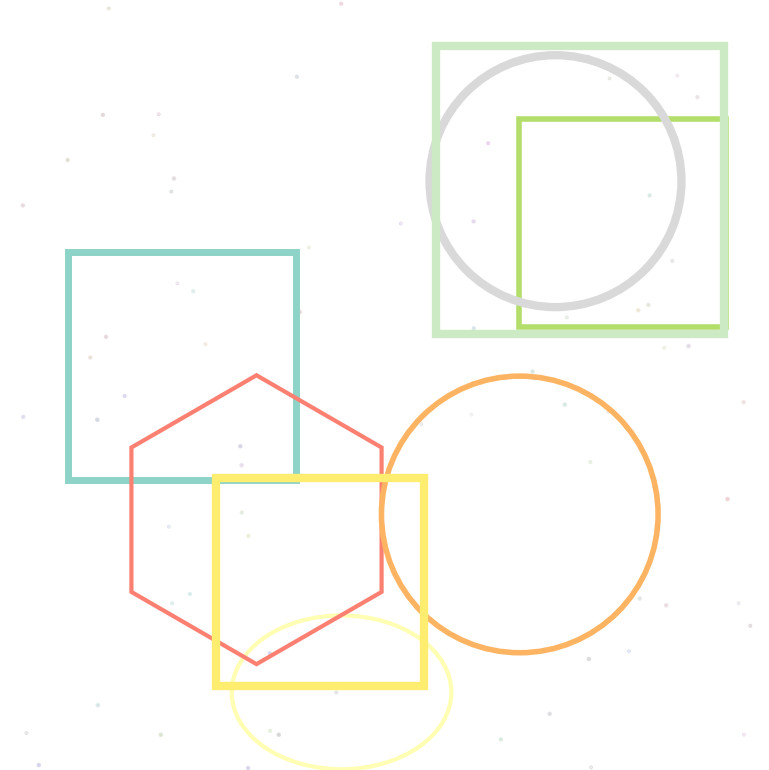[{"shape": "square", "thickness": 2.5, "radius": 0.74, "center": [0.236, 0.524]}, {"shape": "oval", "thickness": 1.5, "radius": 0.71, "center": [0.444, 0.101]}, {"shape": "hexagon", "thickness": 1.5, "radius": 0.94, "center": [0.333, 0.325]}, {"shape": "circle", "thickness": 2, "radius": 0.9, "center": [0.675, 0.332]}, {"shape": "square", "thickness": 2, "radius": 0.67, "center": [0.808, 0.71]}, {"shape": "circle", "thickness": 3, "radius": 0.82, "center": [0.721, 0.765]}, {"shape": "square", "thickness": 3, "radius": 0.94, "center": [0.754, 0.753]}, {"shape": "square", "thickness": 3, "radius": 0.67, "center": [0.416, 0.244]}]